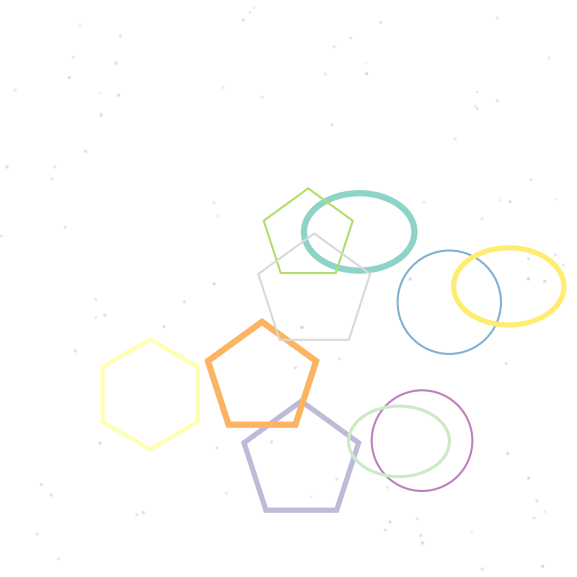[{"shape": "oval", "thickness": 3, "radius": 0.48, "center": [0.622, 0.598]}, {"shape": "hexagon", "thickness": 2, "radius": 0.48, "center": [0.26, 0.316]}, {"shape": "pentagon", "thickness": 2.5, "radius": 0.52, "center": [0.522, 0.2]}, {"shape": "circle", "thickness": 1, "radius": 0.45, "center": [0.778, 0.476]}, {"shape": "pentagon", "thickness": 3, "radius": 0.49, "center": [0.454, 0.343]}, {"shape": "pentagon", "thickness": 1, "radius": 0.41, "center": [0.534, 0.592]}, {"shape": "pentagon", "thickness": 1, "radius": 0.51, "center": [0.544, 0.493]}, {"shape": "circle", "thickness": 1, "radius": 0.44, "center": [0.731, 0.236]}, {"shape": "oval", "thickness": 1.5, "radius": 0.44, "center": [0.691, 0.235]}, {"shape": "oval", "thickness": 2.5, "radius": 0.48, "center": [0.881, 0.503]}]